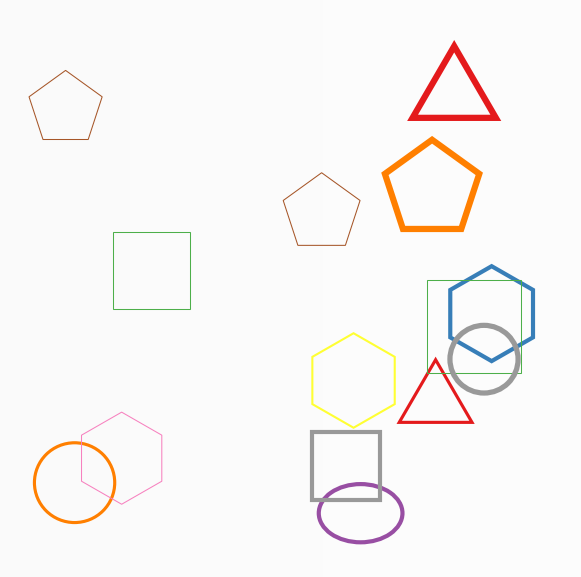[{"shape": "triangle", "thickness": 1.5, "radius": 0.36, "center": [0.749, 0.304]}, {"shape": "triangle", "thickness": 3, "radius": 0.41, "center": [0.781, 0.836]}, {"shape": "hexagon", "thickness": 2, "radius": 0.41, "center": [0.846, 0.456]}, {"shape": "square", "thickness": 0.5, "radius": 0.4, "center": [0.816, 0.434]}, {"shape": "square", "thickness": 0.5, "radius": 0.33, "center": [0.261, 0.532]}, {"shape": "oval", "thickness": 2, "radius": 0.36, "center": [0.62, 0.11]}, {"shape": "pentagon", "thickness": 3, "radius": 0.43, "center": [0.743, 0.672]}, {"shape": "circle", "thickness": 1.5, "radius": 0.35, "center": [0.128, 0.163]}, {"shape": "hexagon", "thickness": 1, "radius": 0.41, "center": [0.608, 0.34]}, {"shape": "pentagon", "thickness": 0.5, "radius": 0.35, "center": [0.553, 0.631]}, {"shape": "pentagon", "thickness": 0.5, "radius": 0.33, "center": [0.113, 0.811]}, {"shape": "hexagon", "thickness": 0.5, "radius": 0.4, "center": [0.209, 0.206]}, {"shape": "square", "thickness": 2, "radius": 0.3, "center": [0.595, 0.192]}, {"shape": "circle", "thickness": 2.5, "radius": 0.29, "center": [0.833, 0.377]}]